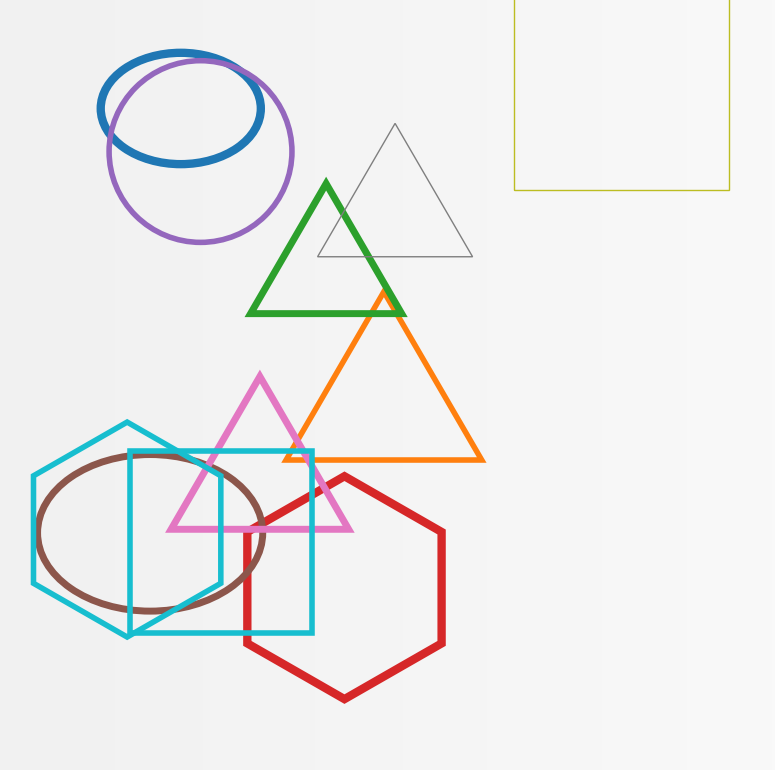[{"shape": "oval", "thickness": 3, "radius": 0.52, "center": [0.233, 0.859]}, {"shape": "triangle", "thickness": 2, "radius": 0.73, "center": [0.495, 0.475]}, {"shape": "triangle", "thickness": 2.5, "radius": 0.56, "center": [0.421, 0.649]}, {"shape": "hexagon", "thickness": 3, "radius": 0.72, "center": [0.444, 0.237]}, {"shape": "circle", "thickness": 2, "radius": 0.59, "center": [0.259, 0.803]}, {"shape": "oval", "thickness": 2.5, "radius": 0.73, "center": [0.194, 0.308]}, {"shape": "triangle", "thickness": 2.5, "radius": 0.66, "center": [0.335, 0.379]}, {"shape": "triangle", "thickness": 0.5, "radius": 0.58, "center": [0.51, 0.724]}, {"shape": "square", "thickness": 0.5, "radius": 0.69, "center": [0.802, 0.892]}, {"shape": "square", "thickness": 2, "radius": 0.59, "center": [0.285, 0.296]}, {"shape": "hexagon", "thickness": 2, "radius": 0.7, "center": [0.164, 0.312]}]